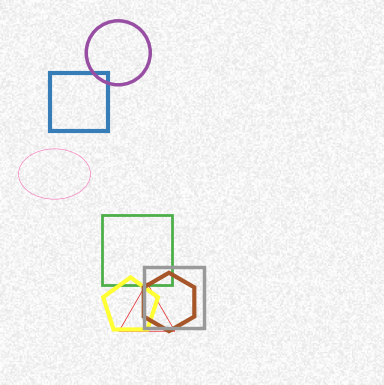[{"shape": "triangle", "thickness": 0.5, "radius": 0.42, "center": [0.382, 0.182]}, {"shape": "square", "thickness": 3, "radius": 0.38, "center": [0.204, 0.735]}, {"shape": "square", "thickness": 2, "radius": 0.45, "center": [0.356, 0.35]}, {"shape": "circle", "thickness": 2.5, "radius": 0.42, "center": [0.307, 0.863]}, {"shape": "pentagon", "thickness": 3, "radius": 0.37, "center": [0.339, 0.205]}, {"shape": "hexagon", "thickness": 3, "radius": 0.38, "center": [0.439, 0.216]}, {"shape": "oval", "thickness": 0.5, "radius": 0.47, "center": [0.142, 0.548]}, {"shape": "square", "thickness": 2.5, "radius": 0.39, "center": [0.452, 0.228]}]